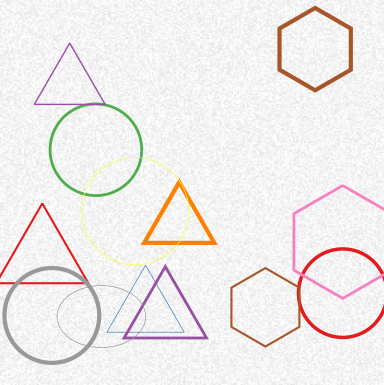[{"shape": "circle", "thickness": 2.5, "radius": 0.57, "center": [0.89, 0.238]}, {"shape": "triangle", "thickness": 1.5, "radius": 0.69, "center": [0.11, 0.333]}, {"shape": "triangle", "thickness": 0.5, "radius": 0.58, "center": [0.378, 0.195]}, {"shape": "circle", "thickness": 2, "radius": 0.6, "center": [0.249, 0.611]}, {"shape": "triangle", "thickness": 1, "radius": 0.53, "center": [0.181, 0.782]}, {"shape": "triangle", "thickness": 2, "radius": 0.62, "center": [0.429, 0.184]}, {"shape": "triangle", "thickness": 3, "radius": 0.53, "center": [0.466, 0.422]}, {"shape": "circle", "thickness": 0.5, "radius": 0.7, "center": [0.351, 0.451]}, {"shape": "hexagon", "thickness": 1.5, "radius": 0.51, "center": [0.689, 0.202]}, {"shape": "hexagon", "thickness": 3, "radius": 0.53, "center": [0.819, 0.872]}, {"shape": "hexagon", "thickness": 2, "radius": 0.73, "center": [0.89, 0.372]}, {"shape": "circle", "thickness": 3, "radius": 0.62, "center": [0.135, 0.181]}, {"shape": "oval", "thickness": 0.5, "radius": 0.58, "center": [0.263, 0.178]}]